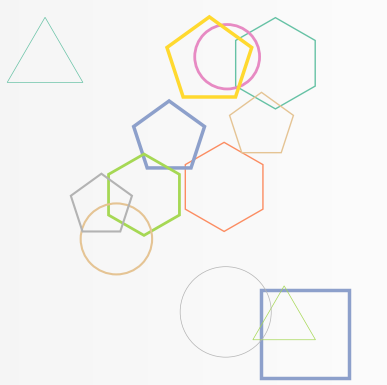[{"shape": "triangle", "thickness": 0.5, "radius": 0.56, "center": [0.116, 0.842]}, {"shape": "hexagon", "thickness": 1, "radius": 0.59, "center": [0.711, 0.836]}, {"shape": "hexagon", "thickness": 1, "radius": 0.58, "center": [0.578, 0.515]}, {"shape": "square", "thickness": 2.5, "radius": 0.57, "center": [0.786, 0.132]}, {"shape": "pentagon", "thickness": 2.5, "radius": 0.48, "center": [0.436, 0.642]}, {"shape": "circle", "thickness": 2, "radius": 0.42, "center": [0.586, 0.853]}, {"shape": "triangle", "thickness": 0.5, "radius": 0.47, "center": [0.733, 0.164]}, {"shape": "hexagon", "thickness": 2, "radius": 0.53, "center": [0.372, 0.494]}, {"shape": "pentagon", "thickness": 2.5, "radius": 0.57, "center": [0.54, 0.841]}, {"shape": "pentagon", "thickness": 1, "radius": 0.43, "center": [0.675, 0.674]}, {"shape": "circle", "thickness": 1.5, "radius": 0.46, "center": [0.3, 0.379]}, {"shape": "pentagon", "thickness": 1.5, "radius": 0.41, "center": [0.262, 0.466]}, {"shape": "circle", "thickness": 0.5, "radius": 0.59, "center": [0.582, 0.19]}]